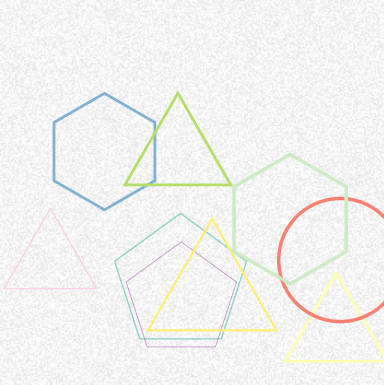[{"shape": "pentagon", "thickness": 1, "radius": 0.9, "center": [0.469, 0.266]}, {"shape": "triangle", "thickness": 2, "radius": 0.77, "center": [0.874, 0.138]}, {"shape": "circle", "thickness": 2.5, "radius": 0.8, "center": [0.884, 0.325]}, {"shape": "hexagon", "thickness": 2, "radius": 0.76, "center": [0.271, 0.606]}, {"shape": "triangle", "thickness": 2, "radius": 0.79, "center": [0.462, 0.599]}, {"shape": "triangle", "thickness": 1, "radius": 0.69, "center": [0.131, 0.32]}, {"shape": "pentagon", "thickness": 0.5, "radius": 0.75, "center": [0.471, 0.221]}, {"shape": "hexagon", "thickness": 2.5, "radius": 0.84, "center": [0.754, 0.431]}, {"shape": "triangle", "thickness": 1.5, "radius": 0.96, "center": [0.551, 0.238]}]